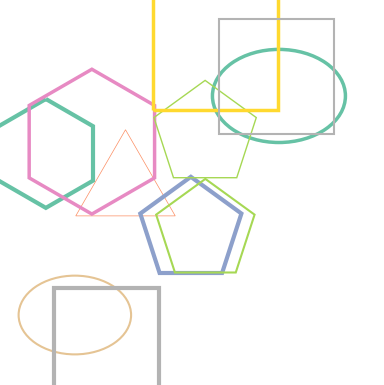[{"shape": "hexagon", "thickness": 3, "radius": 0.71, "center": [0.119, 0.601]}, {"shape": "oval", "thickness": 2.5, "radius": 0.86, "center": [0.725, 0.751]}, {"shape": "triangle", "thickness": 0.5, "radius": 0.75, "center": [0.326, 0.514]}, {"shape": "pentagon", "thickness": 3, "radius": 0.69, "center": [0.496, 0.403]}, {"shape": "hexagon", "thickness": 2.5, "radius": 0.94, "center": [0.239, 0.632]}, {"shape": "pentagon", "thickness": 1.5, "radius": 0.67, "center": [0.533, 0.401]}, {"shape": "pentagon", "thickness": 1, "radius": 0.7, "center": [0.533, 0.651]}, {"shape": "square", "thickness": 2.5, "radius": 0.81, "center": [0.561, 0.876]}, {"shape": "oval", "thickness": 1.5, "radius": 0.73, "center": [0.194, 0.182]}, {"shape": "square", "thickness": 3, "radius": 0.68, "center": [0.276, 0.115]}, {"shape": "square", "thickness": 1.5, "radius": 0.75, "center": [0.718, 0.802]}]